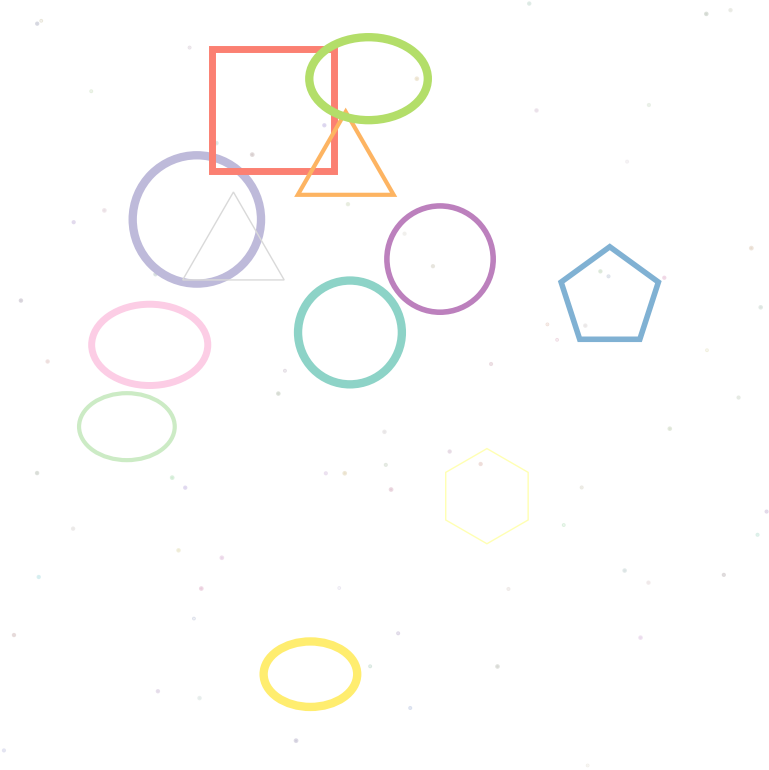[{"shape": "circle", "thickness": 3, "radius": 0.34, "center": [0.454, 0.568]}, {"shape": "hexagon", "thickness": 0.5, "radius": 0.31, "center": [0.632, 0.356]}, {"shape": "circle", "thickness": 3, "radius": 0.42, "center": [0.256, 0.715]}, {"shape": "square", "thickness": 2.5, "radius": 0.4, "center": [0.355, 0.857]}, {"shape": "pentagon", "thickness": 2, "radius": 0.33, "center": [0.792, 0.613]}, {"shape": "triangle", "thickness": 1.5, "radius": 0.36, "center": [0.449, 0.783]}, {"shape": "oval", "thickness": 3, "radius": 0.38, "center": [0.479, 0.898]}, {"shape": "oval", "thickness": 2.5, "radius": 0.38, "center": [0.194, 0.552]}, {"shape": "triangle", "thickness": 0.5, "radius": 0.38, "center": [0.303, 0.674]}, {"shape": "circle", "thickness": 2, "radius": 0.35, "center": [0.571, 0.664]}, {"shape": "oval", "thickness": 1.5, "radius": 0.31, "center": [0.165, 0.446]}, {"shape": "oval", "thickness": 3, "radius": 0.3, "center": [0.403, 0.124]}]